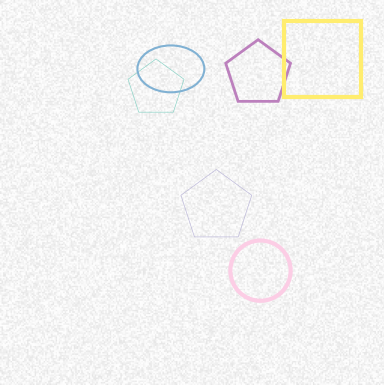[{"shape": "pentagon", "thickness": 0.5, "radius": 0.38, "center": [0.405, 0.77]}, {"shape": "pentagon", "thickness": 0.5, "radius": 0.48, "center": [0.562, 0.463]}, {"shape": "oval", "thickness": 1.5, "radius": 0.43, "center": [0.444, 0.821]}, {"shape": "circle", "thickness": 3, "radius": 0.39, "center": [0.677, 0.297]}, {"shape": "pentagon", "thickness": 2, "radius": 0.44, "center": [0.67, 0.808]}, {"shape": "square", "thickness": 3, "radius": 0.49, "center": [0.838, 0.847]}]